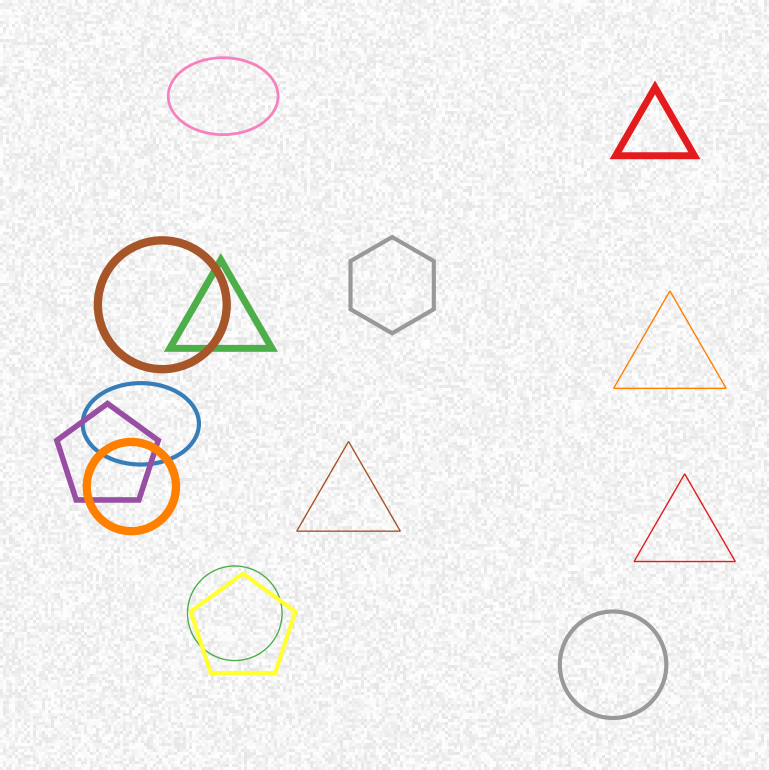[{"shape": "triangle", "thickness": 0.5, "radius": 0.38, "center": [0.889, 0.309]}, {"shape": "triangle", "thickness": 2.5, "radius": 0.3, "center": [0.851, 0.827]}, {"shape": "oval", "thickness": 1.5, "radius": 0.38, "center": [0.183, 0.45]}, {"shape": "triangle", "thickness": 2.5, "radius": 0.38, "center": [0.287, 0.586]}, {"shape": "circle", "thickness": 0.5, "radius": 0.31, "center": [0.305, 0.204]}, {"shape": "pentagon", "thickness": 2, "radius": 0.35, "center": [0.14, 0.407]}, {"shape": "triangle", "thickness": 0.5, "radius": 0.42, "center": [0.87, 0.538]}, {"shape": "circle", "thickness": 3, "radius": 0.29, "center": [0.171, 0.368]}, {"shape": "pentagon", "thickness": 1.5, "radius": 0.36, "center": [0.316, 0.184]}, {"shape": "circle", "thickness": 3, "radius": 0.42, "center": [0.211, 0.604]}, {"shape": "triangle", "thickness": 0.5, "radius": 0.39, "center": [0.453, 0.349]}, {"shape": "oval", "thickness": 1, "radius": 0.36, "center": [0.29, 0.875]}, {"shape": "hexagon", "thickness": 1.5, "radius": 0.31, "center": [0.509, 0.63]}, {"shape": "circle", "thickness": 1.5, "radius": 0.35, "center": [0.796, 0.137]}]